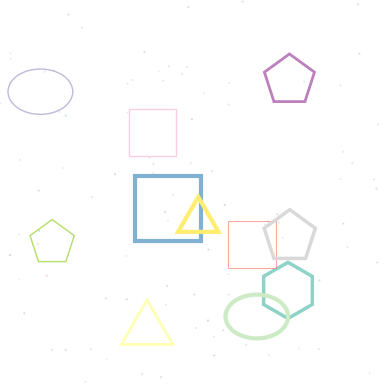[{"shape": "hexagon", "thickness": 2.5, "radius": 0.36, "center": [0.748, 0.246]}, {"shape": "triangle", "thickness": 2, "radius": 0.39, "center": [0.382, 0.144]}, {"shape": "oval", "thickness": 1, "radius": 0.42, "center": [0.105, 0.762]}, {"shape": "square", "thickness": 0.5, "radius": 0.31, "center": [0.654, 0.365]}, {"shape": "square", "thickness": 3, "radius": 0.43, "center": [0.437, 0.458]}, {"shape": "pentagon", "thickness": 1, "radius": 0.3, "center": [0.135, 0.369]}, {"shape": "square", "thickness": 1, "radius": 0.3, "center": [0.395, 0.655]}, {"shape": "pentagon", "thickness": 2.5, "radius": 0.35, "center": [0.753, 0.385]}, {"shape": "pentagon", "thickness": 2, "radius": 0.34, "center": [0.752, 0.791]}, {"shape": "oval", "thickness": 3, "radius": 0.41, "center": [0.667, 0.178]}, {"shape": "triangle", "thickness": 3, "radius": 0.3, "center": [0.515, 0.428]}]